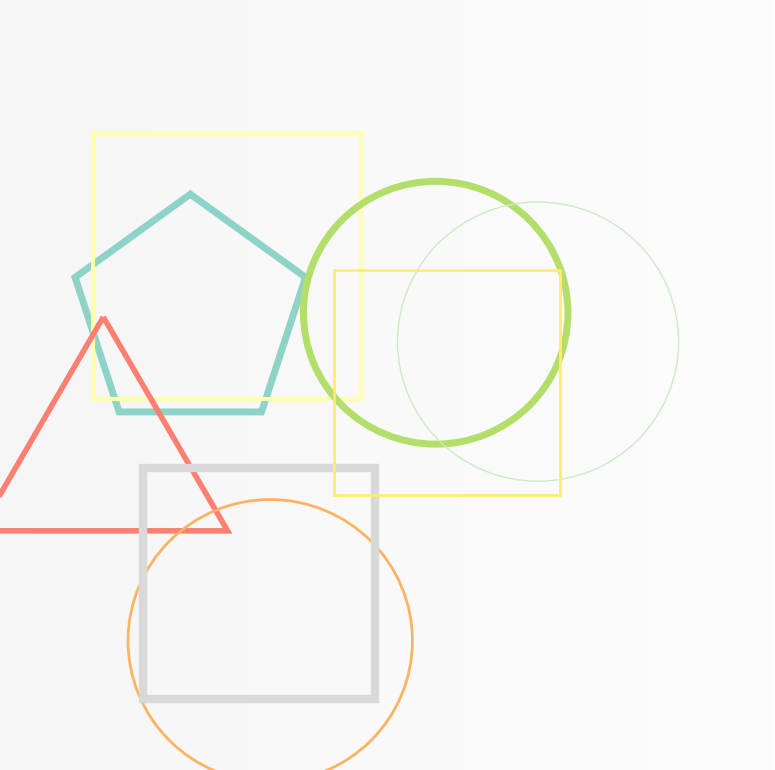[{"shape": "pentagon", "thickness": 2.5, "radius": 0.78, "center": [0.246, 0.592]}, {"shape": "square", "thickness": 1.5, "radius": 0.87, "center": [0.293, 0.655]}, {"shape": "triangle", "thickness": 2, "radius": 0.93, "center": [0.133, 0.403]}, {"shape": "circle", "thickness": 1, "radius": 0.92, "center": [0.349, 0.168]}, {"shape": "circle", "thickness": 2.5, "radius": 0.85, "center": [0.562, 0.594]}, {"shape": "square", "thickness": 3, "radius": 0.75, "center": [0.334, 0.243]}, {"shape": "circle", "thickness": 0.5, "radius": 0.91, "center": [0.694, 0.556]}, {"shape": "square", "thickness": 1, "radius": 0.73, "center": [0.577, 0.503]}]